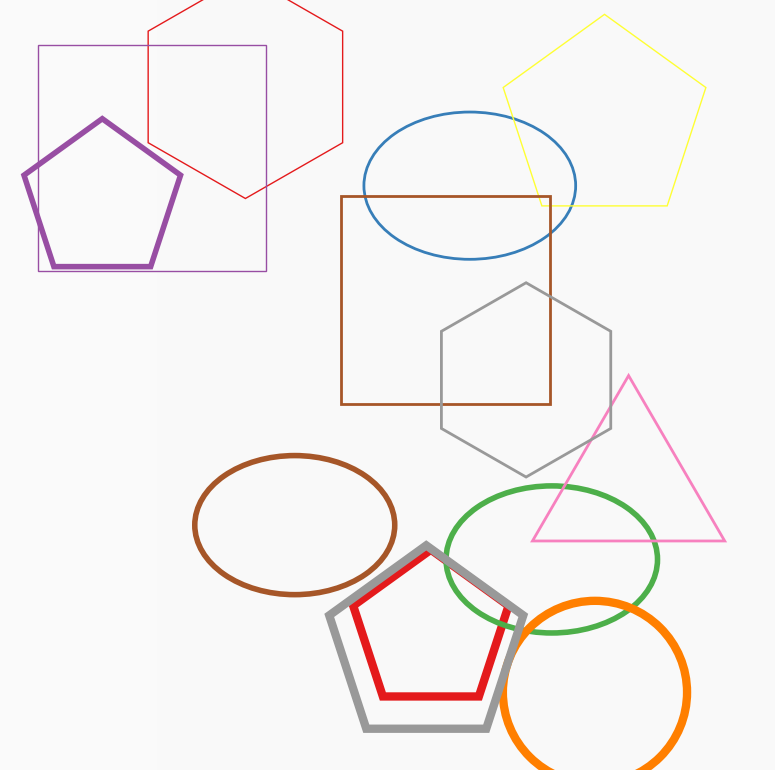[{"shape": "hexagon", "thickness": 0.5, "radius": 0.72, "center": [0.317, 0.887]}, {"shape": "pentagon", "thickness": 3, "radius": 0.53, "center": [0.556, 0.181]}, {"shape": "oval", "thickness": 1, "radius": 0.68, "center": [0.606, 0.759]}, {"shape": "oval", "thickness": 2, "radius": 0.68, "center": [0.712, 0.273]}, {"shape": "pentagon", "thickness": 2, "radius": 0.53, "center": [0.132, 0.74]}, {"shape": "square", "thickness": 0.5, "radius": 0.73, "center": [0.196, 0.794]}, {"shape": "circle", "thickness": 3, "radius": 0.59, "center": [0.768, 0.101]}, {"shape": "pentagon", "thickness": 0.5, "radius": 0.69, "center": [0.78, 0.844]}, {"shape": "oval", "thickness": 2, "radius": 0.65, "center": [0.38, 0.318]}, {"shape": "square", "thickness": 1, "radius": 0.68, "center": [0.574, 0.611]}, {"shape": "triangle", "thickness": 1, "radius": 0.72, "center": [0.811, 0.369]}, {"shape": "pentagon", "thickness": 3, "radius": 0.66, "center": [0.55, 0.16]}, {"shape": "hexagon", "thickness": 1, "radius": 0.63, "center": [0.679, 0.507]}]